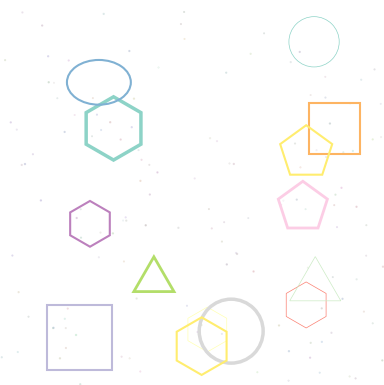[{"shape": "circle", "thickness": 0.5, "radius": 0.33, "center": [0.816, 0.891]}, {"shape": "hexagon", "thickness": 2.5, "radius": 0.41, "center": [0.295, 0.666]}, {"shape": "hexagon", "thickness": 0.5, "radius": 0.29, "center": [0.539, 0.144]}, {"shape": "square", "thickness": 1.5, "radius": 0.42, "center": [0.206, 0.123]}, {"shape": "hexagon", "thickness": 0.5, "radius": 0.3, "center": [0.795, 0.208]}, {"shape": "oval", "thickness": 1.5, "radius": 0.41, "center": [0.257, 0.786]}, {"shape": "square", "thickness": 1.5, "radius": 0.33, "center": [0.87, 0.666]}, {"shape": "triangle", "thickness": 2, "radius": 0.3, "center": [0.4, 0.273]}, {"shape": "pentagon", "thickness": 2, "radius": 0.34, "center": [0.787, 0.462]}, {"shape": "circle", "thickness": 2.5, "radius": 0.42, "center": [0.6, 0.14]}, {"shape": "hexagon", "thickness": 1.5, "radius": 0.3, "center": [0.234, 0.419]}, {"shape": "triangle", "thickness": 0.5, "radius": 0.38, "center": [0.819, 0.257]}, {"shape": "hexagon", "thickness": 1.5, "radius": 0.37, "center": [0.524, 0.101]}, {"shape": "pentagon", "thickness": 1.5, "radius": 0.36, "center": [0.795, 0.604]}]